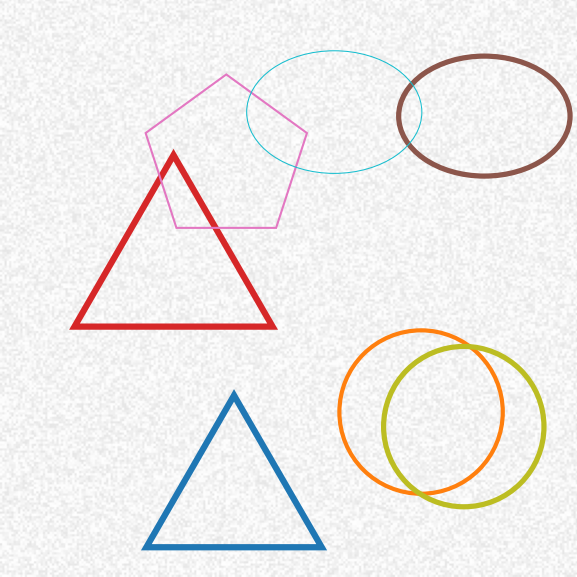[{"shape": "triangle", "thickness": 3, "radius": 0.88, "center": [0.405, 0.139]}, {"shape": "circle", "thickness": 2, "radius": 0.71, "center": [0.729, 0.286]}, {"shape": "triangle", "thickness": 3, "radius": 0.99, "center": [0.301, 0.533]}, {"shape": "oval", "thickness": 2.5, "radius": 0.74, "center": [0.839, 0.798]}, {"shape": "pentagon", "thickness": 1, "radius": 0.73, "center": [0.392, 0.723]}, {"shape": "circle", "thickness": 2.5, "radius": 0.69, "center": [0.803, 0.26]}, {"shape": "oval", "thickness": 0.5, "radius": 0.76, "center": [0.579, 0.805]}]